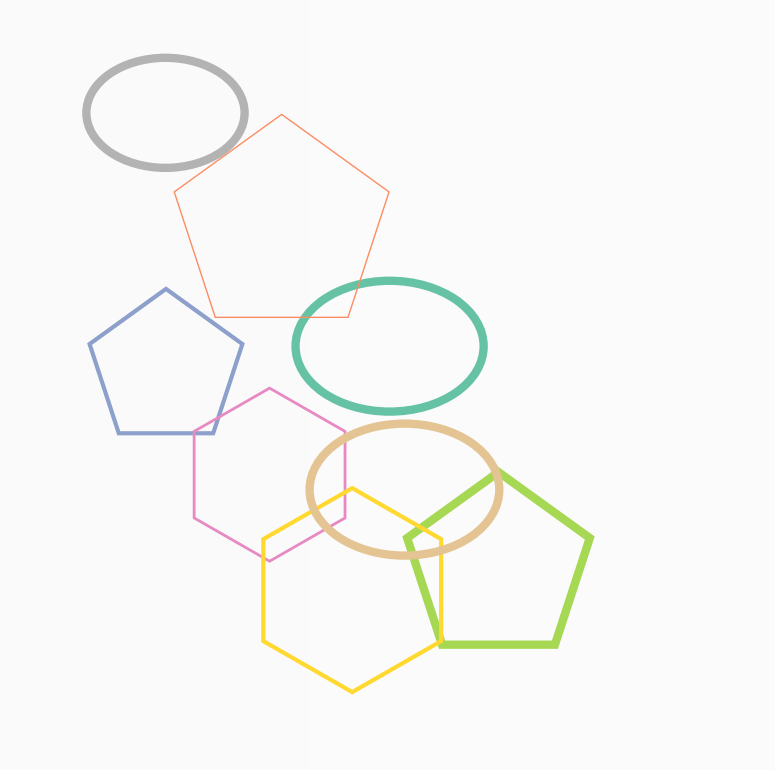[{"shape": "oval", "thickness": 3, "radius": 0.61, "center": [0.503, 0.55]}, {"shape": "pentagon", "thickness": 0.5, "radius": 0.73, "center": [0.363, 0.706]}, {"shape": "pentagon", "thickness": 1.5, "radius": 0.52, "center": [0.214, 0.521]}, {"shape": "hexagon", "thickness": 1, "radius": 0.56, "center": [0.348, 0.384]}, {"shape": "pentagon", "thickness": 3, "radius": 0.62, "center": [0.643, 0.263]}, {"shape": "hexagon", "thickness": 1.5, "radius": 0.66, "center": [0.455, 0.234]}, {"shape": "oval", "thickness": 3, "radius": 0.61, "center": [0.522, 0.364]}, {"shape": "oval", "thickness": 3, "radius": 0.51, "center": [0.214, 0.853]}]